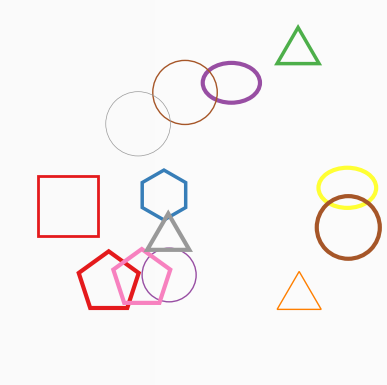[{"shape": "pentagon", "thickness": 3, "radius": 0.41, "center": [0.281, 0.266]}, {"shape": "square", "thickness": 2, "radius": 0.39, "center": [0.175, 0.465]}, {"shape": "hexagon", "thickness": 2.5, "radius": 0.32, "center": [0.423, 0.493]}, {"shape": "triangle", "thickness": 2.5, "radius": 0.31, "center": [0.769, 0.866]}, {"shape": "circle", "thickness": 1, "radius": 0.35, "center": [0.436, 0.286]}, {"shape": "oval", "thickness": 3, "radius": 0.37, "center": [0.597, 0.785]}, {"shape": "triangle", "thickness": 1, "radius": 0.33, "center": [0.772, 0.229]}, {"shape": "oval", "thickness": 3, "radius": 0.37, "center": [0.896, 0.512]}, {"shape": "circle", "thickness": 3, "radius": 0.41, "center": [0.899, 0.409]}, {"shape": "circle", "thickness": 1, "radius": 0.42, "center": [0.477, 0.76]}, {"shape": "pentagon", "thickness": 3, "radius": 0.39, "center": [0.366, 0.276]}, {"shape": "triangle", "thickness": 3, "radius": 0.31, "center": [0.434, 0.382]}, {"shape": "circle", "thickness": 0.5, "radius": 0.42, "center": [0.356, 0.678]}]